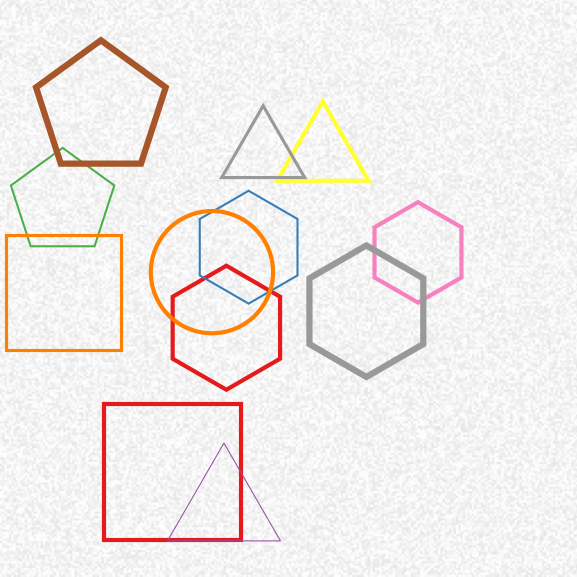[{"shape": "hexagon", "thickness": 2, "radius": 0.54, "center": [0.392, 0.432]}, {"shape": "square", "thickness": 2, "radius": 0.59, "center": [0.299, 0.181]}, {"shape": "hexagon", "thickness": 1, "radius": 0.49, "center": [0.431, 0.571]}, {"shape": "pentagon", "thickness": 1, "radius": 0.47, "center": [0.108, 0.649]}, {"shape": "triangle", "thickness": 0.5, "radius": 0.56, "center": [0.388, 0.119]}, {"shape": "square", "thickness": 1.5, "radius": 0.5, "center": [0.111, 0.493]}, {"shape": "circle", "thickness": 2, "radius": 0.53, "center": [0.367, 0.528]}, {"shape": "triangle", "thickness": 2, "radius": 0.46, "center": [0.559, 0.732]}, {"shape": "pentagon", "thickness": 3, "radius": 0.59, "center": [0.175, 0.811]}, {"shape": "hexagon", "thickness": 2, "radius": 0.43, "center": [0.724, 0.562]}, {"shape": "hexagon", "thickness": 3, "radius": 0.57, "center": [0.634, 0.46]}, {"shape": "triangle", "thickness": 1.5, "radius": 0.41, "center": [0.456, 0.733]}]